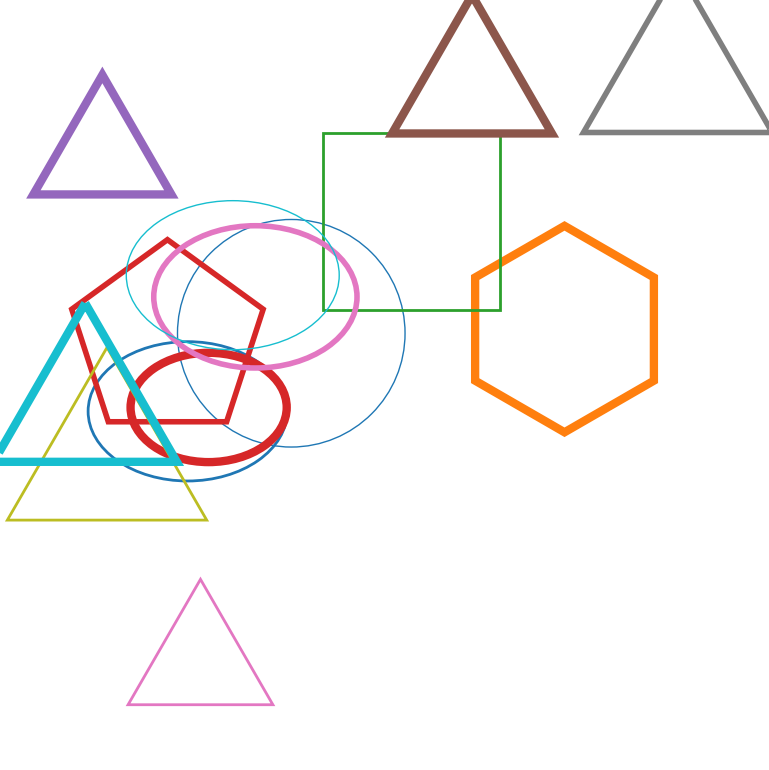[{"shape": "circle", "thickness": 0.5, "radius": 0.74, "center": [0.378, 0.567]}, {"shape": "oval", "thickness": 1, "radius": 0.65, "center": [0.244, 0.466]}, {"shape": "hexagon", "thickness": 3, "radius": 0.67, "center": [0.733, 0.573]}, {"shape": "square", "thickness": 1, "radius": 0.57, "center": [0.534, 0.713]}, {"shape": "oval", "thickness": 3, "radius": 0.51, "center": [0.271, 0.471]}, {"shape": "pentagon", "thickness": 2, "radius": 0.65, "center": [0.217, 0.558]}, {"shape": "triangle", "thickness": 3, "radius": 0.52, "center": [0.133, 0.799]}, {"shape": "triangle", "thickness": 3, "radius": 0.6, "center": [0.613, 0.887]}, {"shape": "oval", "thickness": 2, "radius": 0.66, "center": [0.332, 0.614]}, {"shape": "triangle", "thickness": 1, "radius": 0.54, "center": [0.26, 0.139]}, {"shape": "triangle", "thickness": 2, "radius": 0.71, "center": [0.88, 0.899]}, {"shape": "triangle", "thickness": 1, "radius": 0.75, "center": [0.139, 0.399]}, {"shape": "oval", "thickness": 0.5, "radius": 0.69, "center": [0.302, 0.643]}, {"shape": "triangle", "thickness": 3, "radius": 0.69, "center": [0.111, 0.469]}]